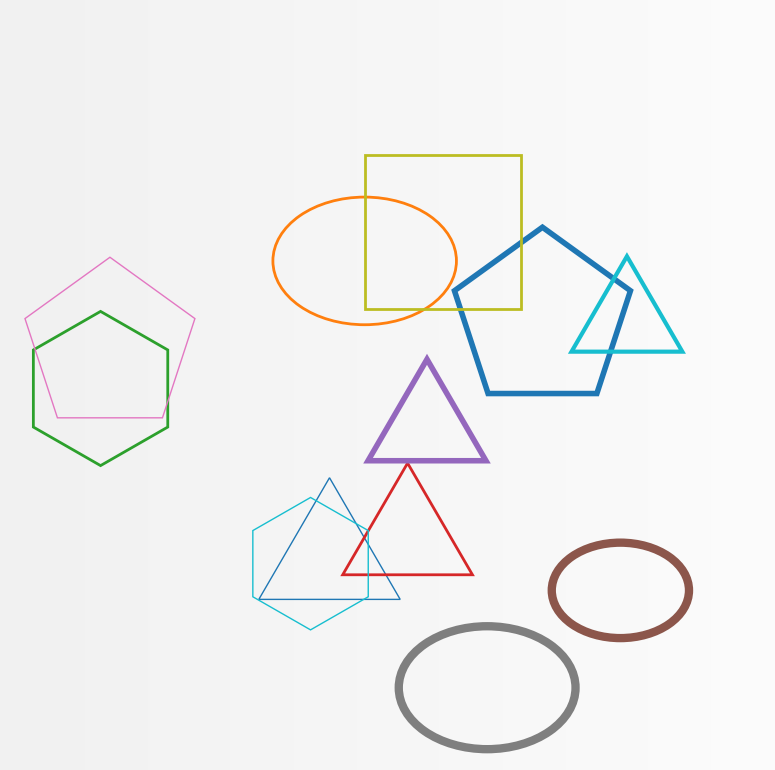[{"shape": "pentagon", "thickness": 2, "radius": 0.6, "center": [0.7, 0.586]}, {"shape": "triangle", "thickness": 0.5, "radius": 0.53, "center": [0.425, 0.274]}, {"shape": "oval", "thickness": 1, "radius": 0.59, "center": [0.471, 0.661]}, {"shape": "hexagon", "thickness": 1, "radius": 0.5, "center": [0.13, 0.495]}, {"shape": "triangle", "thickness": 1, "radius": 0.48, "center": [0.526, 0.302]}, {"shape": "triangle", "thickness": 2, "radius": 0.44, "center": [0.551, 0.446]}, {"shape": "oval", "thickness": 3, "radius": 0.44, "center": [0.8, 0.233]}, {"shape": "pentagon", "thickness": 0.5, "radius": 0.58, "center": [0.142, 0.551]}, {"shape": "oval", "thickness": 3, "radius": 0.57, "center": [0.629, 0.107]}, {"shape": "square", "thickness": 1, "radius": 0.5, "center": [0.572, 0.698]}, {"shape": "triangle", "thickness": 1.5, "radius": 0.41, "center": [0.809, 0.585]}, {"shape": "hexagon", "thickness": 0.5, "radius": 0.43, "center": [0.401, 0.268]}]